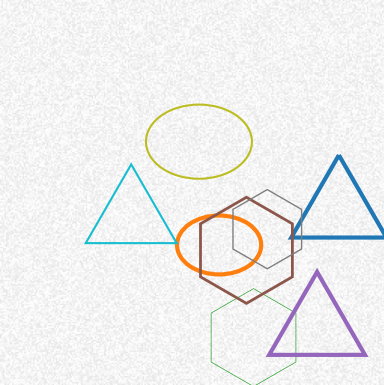[{"shape": "triangle", "thickness": 3, "radius": 0.71, "center": [0.88, 0.454]}, {"shape": "oval", "thickness": 3, "radius": 0.55, "center": [0.569, 0.364]}, {"shape": "hexagon", "thickness": 0.5, "radius": 0.64, "center": [0.659, 0.123]}, {"shape": "triangle", "thickness": 3, "radius": 0.72, "center": [0.824, 0.15]}, {"shape": "hexagon", "thickness": 2, "radius": 0.69, "center": [0.64, 0.35]}, {"shape": "hexagon", "thickness": 1, "radius": 0.51, "center": [0.694, 0.405]}, {"shape": "oval", "thickness": 1.5, "radius": 0.69, "center": [0.517, 0.632]}, {"shape": "triangle", "thickness": 1.5, "radius": 0.68, "center": [0.341, 0.437]}]